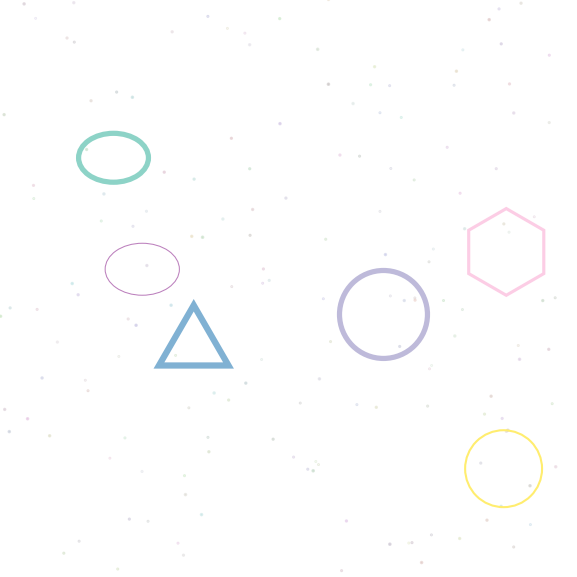[{"shape": "oval", "thickness": 2.5, "radius": 0.3, "center": [0.197, 0.726]}, {"shape": "circle", "thickness": 2.5, "radius": 0.38, "center": [0.664, 0.455]}, {"shape": "triangle", "thickness": 3, "radius": 0.35, "center": [0.335, 0.401]}, {"shape": "hexagon", "thickness": 1.5, "radius": 0.38, "center": [0.877, 0.563]}, {"shape": "oval", "thickness": 0.5, "radius": 0.32, "center": [0.246, 0.533]}, {"shape": "circle", "thickness": 1, "radius": 0.33, "center": [0.872, 0.188]}]